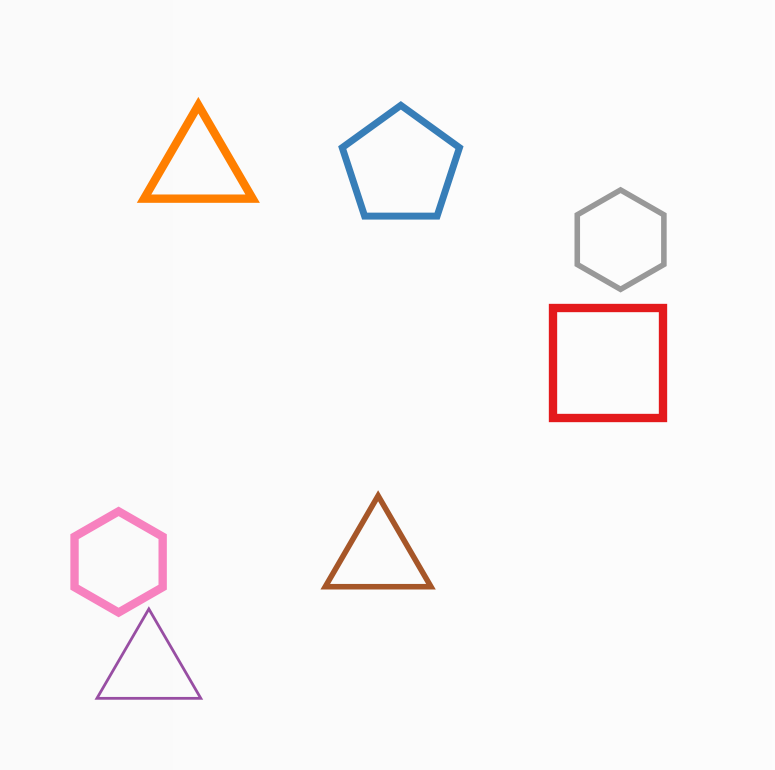[{"shape": "square", "thickness": 3, "radius": 0.36, "center": [0.785, 0.529]}, {"shape": "pentagon", "thickness": 2.5, "radius": 0.4, "center": [0.517, 0.784]}, {"shape": "triangle", "thickness": 1, "radius": 0.39, "center": [0.192, 0.132]}, {"shape": "triangle", "thickness": 3, "radius": 0.4, "center": [0.256, 0.782]}, {"shape": "triangle", "thickness": 2, "radius": 0.39, "center": [0.488, 0.277]}, {"shape": "hexagon", "thickness": 3, "radius": 0.33, "center": [0.153, 0.27]}, {"shape": "hexagon", "thickness": 2, "radius": 0.32, "center": [0.801, 0.689]}]